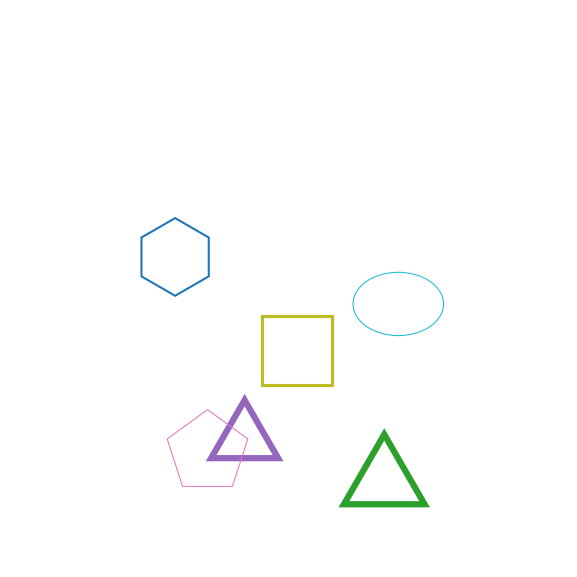[{"shape": "hexagon", "thickness": 1, "radius": 0.34, "center": [0.303, 0.554]}, {"shape": "triangle", "thickness": 3, "radius": 0.4, "center": [0.665, 0.166]}, {"shape": "triangle", "thickness": 3, "radius": 0.33, "center": [0.424, 0.239]}, {"shape": "pentagon", "thickness": 0.5, "radius": 0.37, "center": [0.359, 0.216]}, {"shape": "square", "thickness": 1.5, "radius": 0.3, "center": [0.515, 0.392]}, {"shape": "oval", "thickness": 0.5, "radius": 0.39, "center": [0.69, 0.473]}]